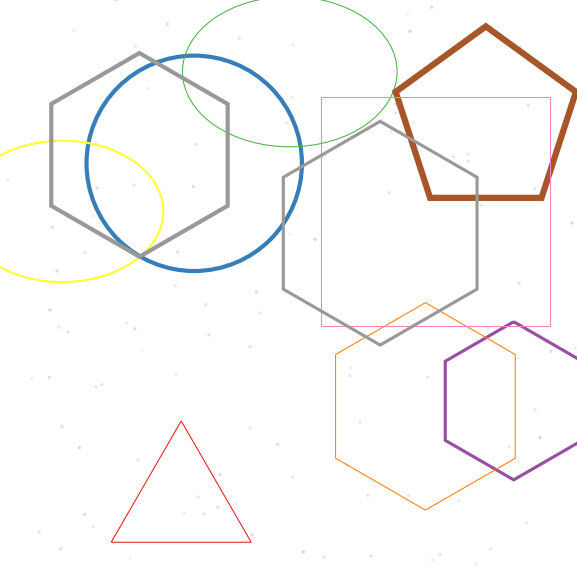[{"shape": "triangle", "thickness": 0.5, "radius": 0.7, "center": [0.314, 0.13]}, {"shape": "circle", "thickness": 2, "radius": 0.93, "center": [0.336, 0.716]}, {"shape": "oval", "thickness": 0.5, "radius": 0.93, "center": [0.502, 0.875]}, {"shape": "hexagon", "thickness": 1.5, "radius": 0.68, "center": [0.89, 0.305]}, {"shape": "hexagon", "thickness": 0.5, "radius": 0.9, "center": [0.737, 0.295]}, {"shape": "oval", "thickness": 1, "radius": 0.87, "center": [0.108, 0.633]}, {"shape": "pentagon", "thickness": 3, "radius": 0.82, "center": [0.841, 0.789]}, {"shape": "square", "thickness": 0.5, "radius": 0.99, "center": [0.755, 0.632]}, {"shape": "hexagon", "thickness": 2, "radius": 0.88, "center": [0.241, 0.731]}, {"shape": "hexagon", "thickness": 1.5, "radius": 0.97, "center": [0.658, 0.595]}]